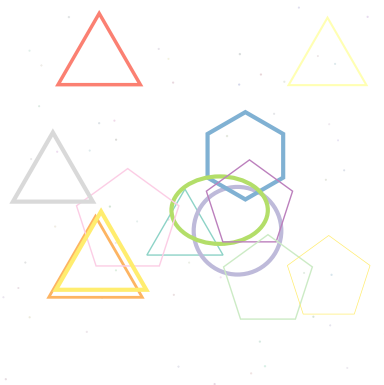[{"shape": "triangle", "thickness": 1, "radius": 0.57, "center": [0.48, 0.395]}, {"shape": "triangle", "thickness": 1.5, "radius": 0.58, "center": [0.851, 0.837]}, {"shape": "circle", "thickness": 3, "radius": 0.57, "center": [0.617, 0.401]}, {"shape": "triangle", "thickness": 2.5, "radius": 0.62, "center": [0.258, 0.842]}, {"shape": "hexagon", "thickness": 3, "radius": 0.57, "center": [0.637, 0.595]}, {"shape": "triangle", "thickness": 2, "radius": 0.7, "center": [0.248, 0.298]}, {"shape": "oval", "thickness": 3, "radius": 0.63, "center": [0.57, 0.454]}, {"shape": "pentagon", "thickness": 1, "radius": 0.7, "center": [0.332, 0.422]}, {"shape": "triangle", "thickness": 3, "radius": 0.6, "center": [0.137, 0.536]}, {"shape": "pentagon", "thickness": 1, "radius": 0.59, "center": [0.648, 0.467]}, {"shape": "pentagon", "thickness": 1, "radius": 0.61, "center": [0.696, 0.269]}, {"shape": "triangle", "thickness": 3, "radius": 0.68, "center": [0.263, 0.315]}, {"shape": "pentagon", "thickness": 0.5, "radius": 0.56, "center": [0.854, 0.275]}]